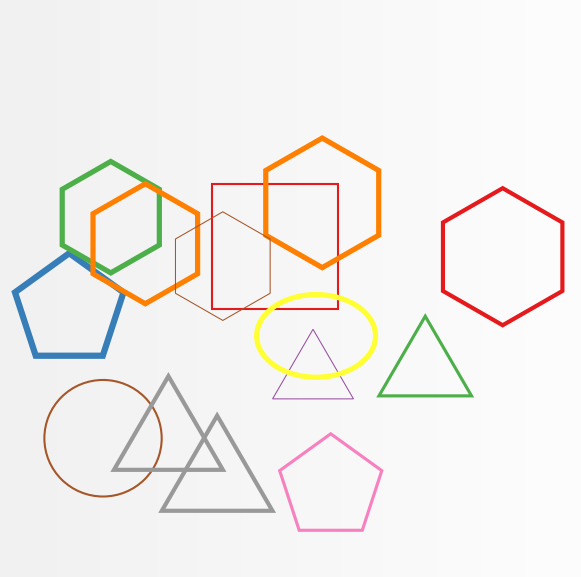[{"shape": "square", "thickness": 1, "radius": 0.54, "center": [0.473, 0.572]}, {"shape": "hexagon", "thickness": 2, "radius": 0.59, "center": [0.865, 0.555]}, {"shape": "pentagon", "thickness": 3, "radius": 0.49, "center": [0.119, 0.463]}, {"shape": "triangle", "thickness": 1.5, "radius": 0.46, "center": [0.732, 0.36]}, {"shape": "hexagon", "thickness": 2.5, "radius": 0.48, "center": [0.191, 0.623]}, {"shape": "triangle", "thickness": 0.5, "radius": 0.4, "center": [0.539, 0.349]}, {"shape": "hexagon", "thickness": 2.5, "radius": 0.56, "center": [0.554, 0.648]}, {"shape": "hexagon", "thickness": 2.5, "radius": 0.52, "center": [0.25, 0.577]}, {"shape": "oval", "thickness": 2.5, "radius": 0.51, "center": [0.544, 0.417]}, {"shape": "hexagon", "thickness": 0.5, "radius": 0.47, "center": [0.383, 0.538]}, {"shape": "circle", "thickness": 1, "radius": 0.5, "center": [0.177, 0.24]}, {"shape": "pentagon", "thickness": 1.5, "radius": 0.46, "center": [0.569, 0.156]}, {"shape": "triangle", "thickness": 2, "radius": 0.54, "center": [0.29, 0.24]}, {"shape": "triangle", "thickness": 2, "radius": 0.55, "center": [0.374, 0.17]}]